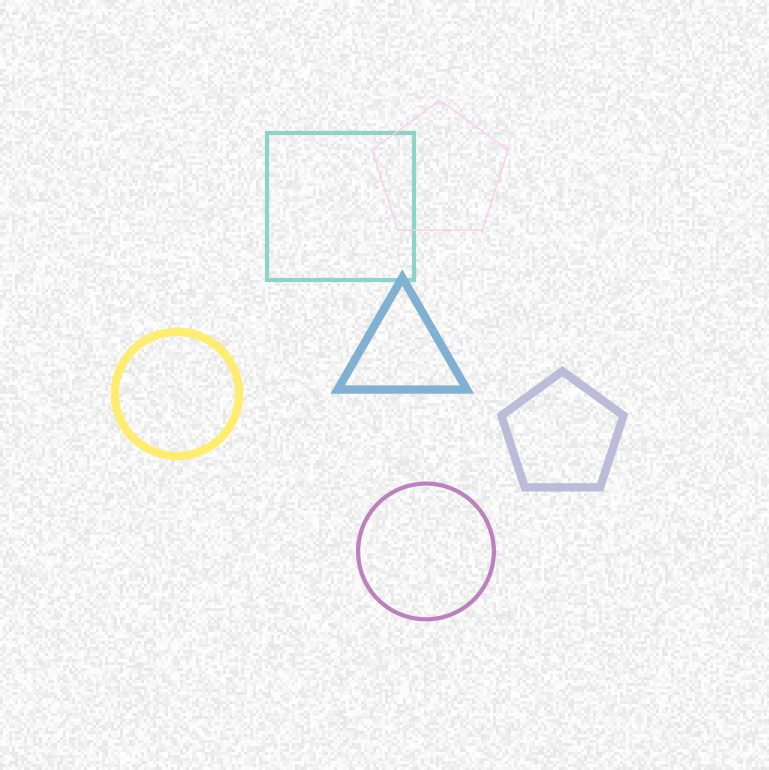[{"shape": "square", "thickness": 1.5, "radius": 0.48, "center": [0.443, 0.732]}, {"shape": "pentagon", "thickness": 3, "radius": 0.42, "center": [0.73, 0.435]}, {"shape": "triangle", "thickness": 3, "radius": 0.48, "center": [0.522, 0.543]}, {"shape": "pentagon", "thickness": 0.5, "radius": 0.47, "center": [0.571, 0.776]}, {"shape": "circle", "thickness": 1.5, "radius": 0.44, "center": [0.553, 0.284]}, {"shape": "circle", "thickness": 3, "radius": 0.4, "center": [0.23, 0.488]}]